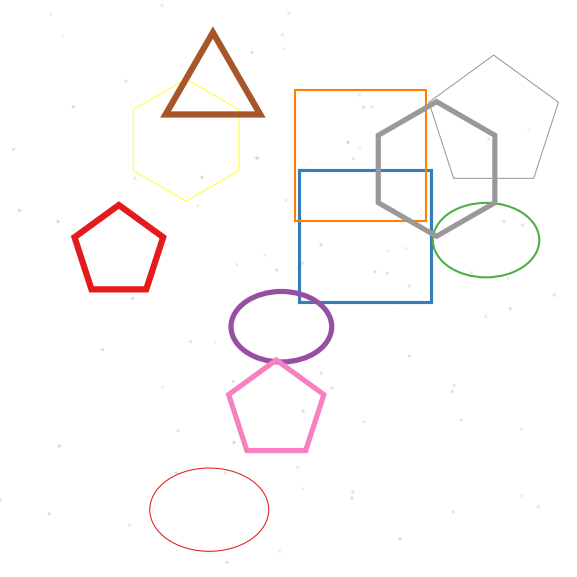[{"shape": "pentagon", "thickness": 3, "radius": 0.4, "center": [0.206, 0.563]}, {"shape": "oval", "thickness": 0.5, "radius": 0.52, "center": [0.362, 0.117]}, {"shape": "square", "thickness": 1.5, "radius": 0.57, "center": [0.632, 0.591]}, {"shape": "oval", "thickness": 1, "radius": 0.46, "center": [0.842, 0.583]}, {"shape": "oval", "thickness": 2.5, "radius": 0.44, "center": [0.487, 0.433]}, {"shape": "square", "thickness": 1, "radius": 0.57, "center": [0.624, 0.73]}, {"shape": "hexagon", "thickness": 0.5, "radius": 0.53, "center": [0.322, 0.757]}, {"shape": "triangle", "thickness": 3, "radius": 0.47, "center": [0.369, 0.848]}, {"shape": "pentagon", "thickness": 2.5, "radius": 0.43, "center": [0.478, 0.289]}, {"shape": "pentagon", "thickness": 0.5, "radius": 0.59, "center": [0.855, 0.786]}, {"shape": "hexagon", "thickness": 2.5, "radius": 0.58, "center": [0.756, 0.707]}]